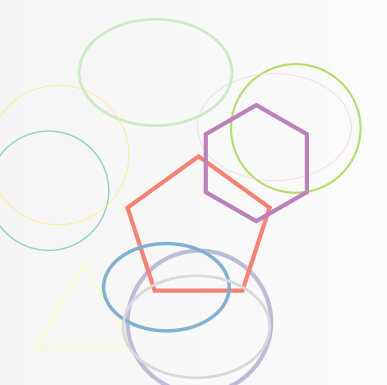[{"shape": "circle", "thickness": 1, "radius": 0.78, "center": [0.126, 0.505]}, {"shape": "triangle", "thickness": 1, "radius": 0.73, "center": [0.217, 0.169]}, {"shape": "circle", "thickness": 3, "radius": 0.93, "center": [0.515, 0.164]}, {"shape": "pentagon", "thickness": 3, "radius": 0.96, "center": [0.512, 0.401]}, {"shape": "oval", "thickness": 2.5, "radius": 0.81, "center": [0.429, 0.254]}, {"shape": "circle", "thickness": 1.5, "radius": 0.84, "center": [0.763, 0.666]}, {"shape": "oval", "thickness": 0.5, "radius": 0.99, "center": [0.708, 0.67]}, {"shape": "oval", "thickness": 2, "radius": 0.95, "center": [0.507, 0.151]}, {"shape": "hexagon", "thickness": 3, "radius": 0.75, "center": [0.662, 0.576]}, {"shape": "oval", "thickness": 2, "radius": 0.99, "center": [0.402, 0.812]}, {"shape": "circle", "thickness": 0.5, "radius": 0.91, "center": [0.151, 0.597]}]